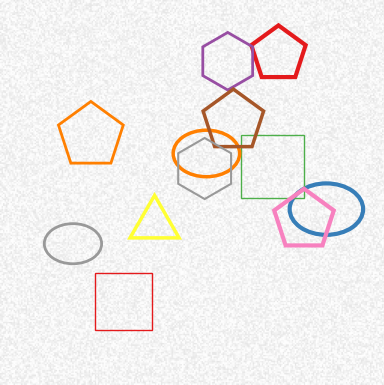[{"shape": "square", "thickness": 1, "radius": 0.37, "center": [0.321, 0.216]}, {"shape": "pentagon", "thickness": 3, "radius": 0.37, "center": [0.723, 0.86]}, {"shape": "oval", "thickness": 3, "radius": 0.48, "center": [0.848, 0.457]}, {"shape": "square", "thickness": 1, "radius": 0.41, "center": [0.707, 0.567]}, {"shape": "hexagon", "thickness": 2, "radius": 0.37, "center": [0.592, 0.841]}, {"shape": "pentagon", "thickness": 2, "radius": 0.44, "center": [0.236, 0.648]}, {"shape": "oval", "thickness": 2.5, "radius": 0.43, "center": [0.536, 0.601]}, {"shape": "triangle", "thickness": 2.5, "radius": 0.37, "center": [0.401, 0.419]}, {"shape": "pentagon", "thickness": 2.5, "radius": 0.41, "center": [0.606, 0.686]}, {"shape": "pentagon", "thickness": 3, "radius": 0.41, "center": [0.79, 0.428]}, {"shape": "hexagon", "thickness": 1.5, "radius": 0.4, "center": [0.532, 0.562]}, {"shape": "oval", "thickness": 2, "radius": 0.37, "center": [0.19, 0.367]}]